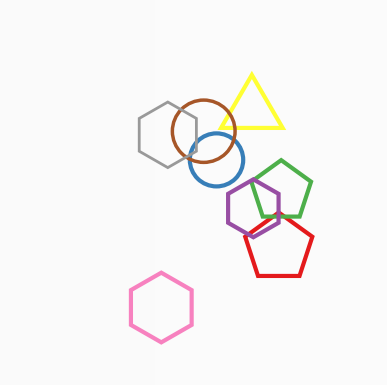[{"shape": "pentagon", "thickness": 3, "radius": 0.46, "center": [0.719, 0.357]}, {"shape": "circle", "thickness": 3, "radius": 0.34, "center": [0.559, 0.585]}, {"shape": "pentagon", "thickness": 3, "radius": 0.41, "center": [0.726, 0.503]}, {"shape": "hexagon", "thickness": 3, "radius": 0.38, "center": [0.654, 0.459]}, {"shape": "triangle", "thickness": 3, "radius": 0.46, "center": [0.65, 0.714]}, {"shape": "circle", "thickness": 2.5, "radius": 0.4, "center": [0.526, 0.659]}, {"shape": "hexagon", "thickness": 3, "radius": 0.45, "center": [0.416, 0.201]}, {"shape": "hexagon", "thickness": 2, "radius": 0.43, "center": [0.433, 0.65]}]